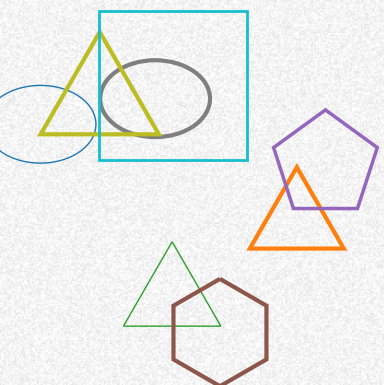[{"shape": "oval", "thickness": 1, "radius": 0.72, "center": [0.105, 0.677]}, {"shape": "triangle", "thickness": 3, "radius": 0.7, "center": [0.771, 0.425]}, {"shape": "triangle", "thickness": 1, "radius": 0.73, "center": [0.447, 0.226]}, {"shape": "pentagon", "thickness": 2.5, "radius": 0.71, "center": [0.845, 0.573]}, {"shape": "hexagon", "thickness": 3, "radius": 0.7, "center": [0.571, 0.136]}, {"shape": "oval", "thickness": 3, "radius": 0.71, "center": [0.403, 0.744]}, {"shape": "triangle", "thickness": 3, "radius": 0.89, "center": [0.259, 0.74]}, {"shape": "square", "thickness": 2, "radius": 0.97, "center": [0.449, 0.777]}]